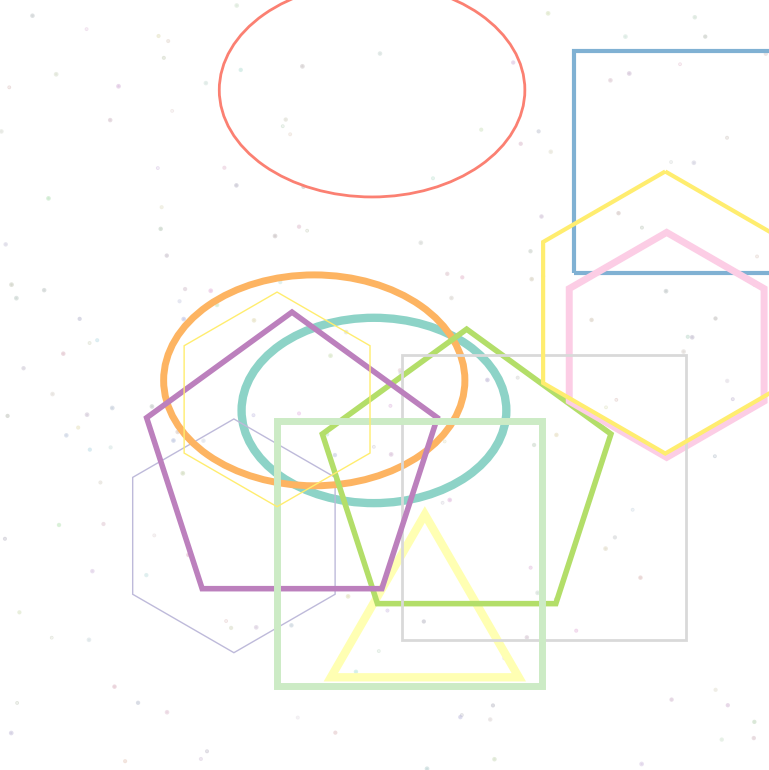[{"shape": "oval", "thickness": 3, "radius": 0.86, "center": [0.486, 0.467]}, {"shape": "triangle", "thickness": 3, "radius": 0.7, "center": [0.552, 0.191]}, {"shape": "hexagon", "thickness": 0.5, "radius": 0.76, "center": [0.304, 0.304]}, {"shape": "oval", "thickness": 1, "radius": 0.99, "center": [0.483, 0.883]}, {"shape": "square", "thickness": 1.5, "radius": 0.72, "center": [0.889, 0.79]}, {"shape": "oval", "thickness": 2.5, "radius": 0.98, "center": [0.408, 0.506]}, {"shape": "pentagon", "thickness": 2, "radius": 0.99, "center": [0.606, 0.375]}, {"shape": "hexagon", "thickness": 2.5, "radius": 0.73, "center": [0.866, 0.552]}, {"shape": "square", "thickness": 1, "radius": 0.92, "center": [0.707, 0.354]}, {"shape": "pentagon", "thickness": 2, "radius": 0.99, "center": [0.379, 0.396]}, {"shape": "square", "thickness": 2.5, "radius": 0.86, "center": [0.532, 0.281]}, {"shape": "hexagon", "thickness": 0.5, "radius": 0.7, "center": [0.36, 0.481]}, {"shape": "hexagon", "thickness": 1.5, "radius": 0.92, "center": [0.864, 0.594]}]